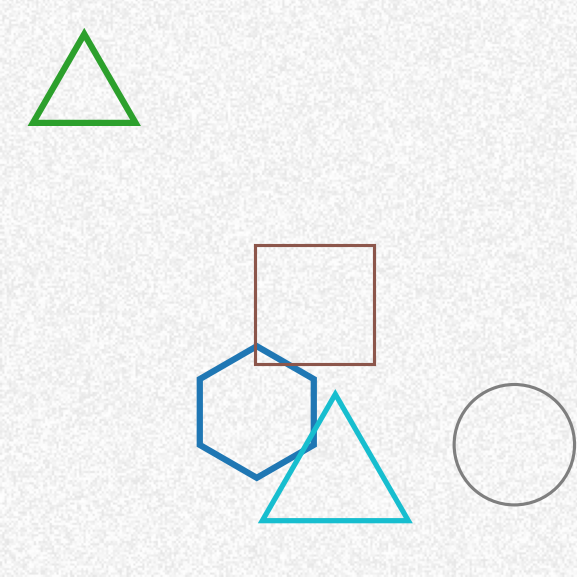[{"shape": "hexagon", "thickness": 3, "radius": 0.57, "center": [0.445, 0.286]}, {"shape": "triangle", "thickness": 3, "radius": 0.51, "center": [0.146, 0.838]}, {"shape": "square", "thickness": 1.5, "radius": 0.51, "center": [0.545, 0.472]}, {"shape": "circle", "thickness": 1.5, "radius": 0.52, "center": [0.891, 0.229]}, {"shape": "triangle", "thickness": 2.5, "radius": 0.73, "center": [0.581, 0.171]}]